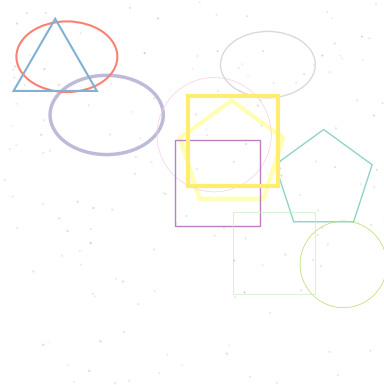[{"shape": "pentagon", "thickness": 1, "radius": 0.66, "center": [0.841, 0.531]}, {"shape": "pentagon", "thickness": 3, "radius": 0.71, "center": [0.601, 0.598]}, {"shape": "oval", "thickness": 2.5, "radius": 0.74, "center": [0.277, 0.701]}, {"shape": "oval", "thickness": 1.5, "radius": 0.66, "center": [0.174, 0.853]}, {"shape": "triangle", "thickness": 1.5, "radius": 0.62, "center": [0.143, 0.826]}, {"shape": "circle", "thickness": 0.5, "radius": 0.56, "center": [0.892, 0.313]}, {"shape": "circle", "thickness": 0.5, "radius": 0.74, "center": [0.556, 0.65]}, {"shape": "oval", "thickness": 1, "radius": 0.62, "center": [0.696, 0.832]}, {"shape": "square", "thickness": 1, "radius": 0.56, "center": [0.565, 0.524]}, {"shape": "square", "thickness": 0.5, "radius": 0.53, "center": [0.712, 0.343]}, {"shape": "square", "thickness": 3, "radius": 0.58, "center": [0.604, 0.634]}]